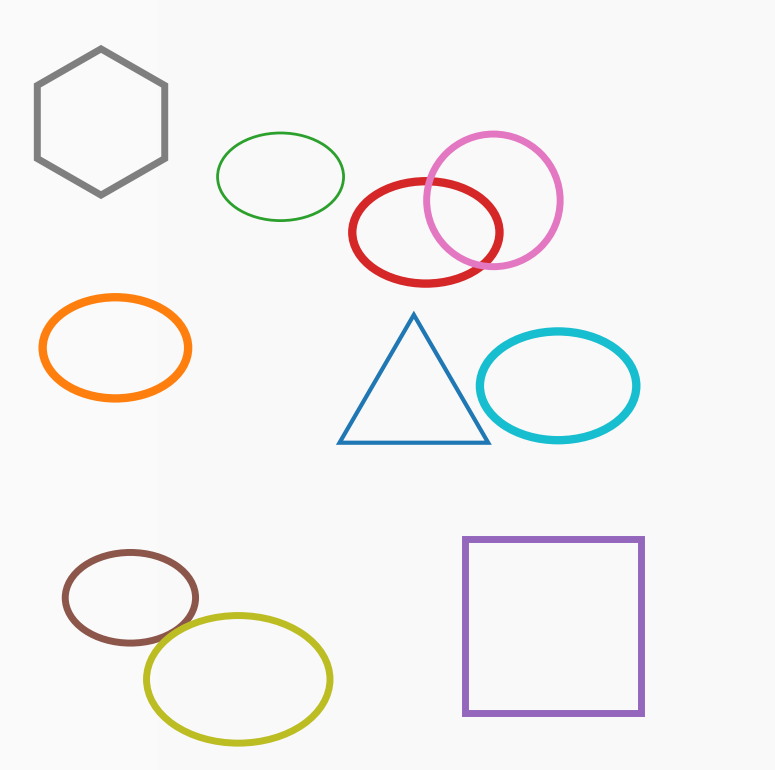[{"shape": "triangle", "thickness": 1.5, "radius": 0.55, "center": [0.534, 0.48]}, {"shape": "oval", "thickness": 3, "radius": 0.47, "center": [0.149, 0.548]}, {"shape": "oval", "thickness": 1, "radius": 0.41, "center": [0.362, 0.77]}, {"shape": "oval", "thickness": 3, "radius": 0.47, "center": [0.55, 0.698]}, {"shape": "square", "thickness": 2.5, "radius": 0.57, "center": [0.714, 0.187]}, {"shape": "oval", "thickness": 2.5, "radius": 0.42, "center": [0.168, 0.224]}, {"shape": "circle", "thickness": 2.5, "radius": 0.43, "center": [0.637, 0.74]}, {"shape": "hexagon", "thickness": 2.5, "radius": 0.47, "center": [0.13, 0.842]}, {"shape": "oval", "thickness": 2.5, "radius": 0.59, "center": [0.307, 0.118]}, {"shape": "oval", "thickness": 3, "radius": 0.5, "center": [0.72, 0.499]}]